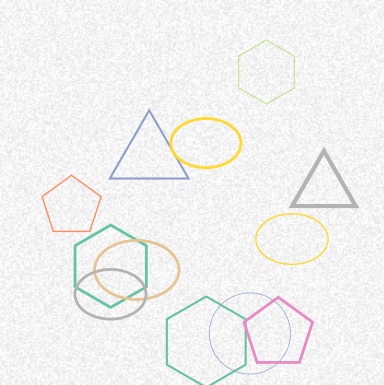[{"shape": "hexagon", "thickness": 2, "radius": 0.53, "center": [0.288, 0.308]}, {"shape": "hexagon", "thickness": 1.5, "radius": 0.59, "center": [0.536, 0.112]}, {"shape": "pentagon", "thickness": 1, "radius": 0.4, "center": [0.186, 0.464]}, {"shape": "circle", "thickness": 0.5, "radius": 0.53, "center": [0.649, 0.134]}, {"shape": "triangle", "thickness": 1.5, "radius": 0.59, "center": [0.388, 0.595]}, {"shape": "pentagon", "thickness": 2, "radius": 0.47, "center": [0.723, 0.134]}, {"shape": "hexagon", "thickness": 0.5, "radius": 0.42, "center": [0.692, 0.813]}, {"shape": "oval", "thickness": 2, "radius": 0.46, "center": [0.535, 0.628]}, {"shape": "oval", "thickness": 1, "radius": 0.47, "center": [0.758, 0.379]}, {"shape": "oval", "thickness": 2, "radius": 0.55, "center": [0.355, 0.299]}, {"shape": "oval", "thickness": 2, "radius": 0.46, "center": [0.287, 0.236]}, {"shape": "triangle", "thickness": 3, "radius": 0.48, "center": [0.841, 0.513]}]